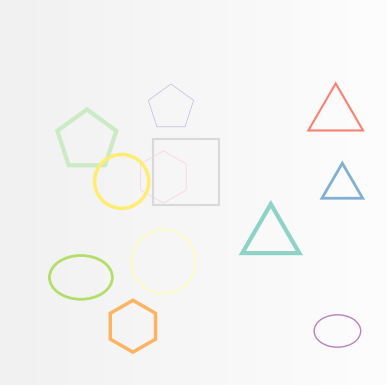[{"shape": "triangle", "thickness": 3, "radius": 0.42, "center": [0.699, 0.385]}, {"shape": "circle", "thickness": 1, "radius": 0.41, "center": [0.422, 0.321]}, {"shape": "pentagon", "thickness": 0.5, "radius": 0.31, "center": [0.441, 0.72]}, {"shape": "triangle", "thickness": 1.5, "radius": 0.41, "center": [0.866, 0.702]}, {"shape": "triangle", "thickness": 2, "radius": 0.3, "center": [0.883, 0.515]}, {"shape": "hexagon", "thickness": 2.5, "radius": 0.34, "center": [0.343, 0.153]}, {"shape": "oval", "thickness": 2, "radius": 0.41, "center": [0.209, 0.28]}, {"shape": "hexagon", "thickness": 0.5, "radius": 0.34, "center": [0.422, 0.54]}, {"shape": "square", "thickness": 1.5, "radius": 0.42, "center": [0.479, 0.553]}, {"shape": "oval", "thickness": 1, "radius": 0.3, "center": [0.871, 0.14]}, {"shape": "pentagon", "thickness": 3, "radius": 0.4, "center": [0.224, 0.636]}, {"shape": "circle", "thickness": 2.5, "radius": 0.35, "center": [0.314, 0.529]}]